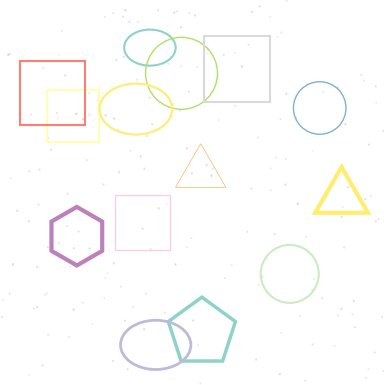[{"shape": "pentagon", "thickness": 2.5, "radius": 0.46, "center": [0.524, 0.136]}, {"shape": "oval", "thickness": 1.5, "radius": 0.33, "center": [0.389, 0.876]}, {"shape": "square", "thickness": 1.5, "radius": 0.34, "center": [0.19, 0.699]}, {"shape": "oval", "thickness": 2, "radius": 0.46, "center": [0.404, 0.104]}, {"shape": "square", "thickness": 1.5, "radius": 0.42, "center": [0.137, 0.759]}, {"shape": "circle", "thickness": 1, "radius": 0.34, "center": [0.83, 0.719]}, {"shape": "triangle", "thickness": 0.5, "radius": 0.38, "center": [0.521, 0.551]}, {"shape": "circle", "thickness": 1, "radius": 0.47, "center": [0.471, 0.81]}, {"shape": "square", "thickness": 1, "radius": 0.36, "center": [0.37, 0.422]}, {"shape": "square", "thickness": 1.5, "radius": 0.43, "center": [0.615, 0.821]}, {"shape": "hexagon", "thickness": 3, "radius": 0.38, "center": [0.2, 0.387]}, {"shape": "circle", "thickness": 1.5, "radius": 0.38, "center": [0.753, 0.289]}, {"shape": "oval", "thickness": 1.5, "radius": 0.47, "center": [0.353, 0.717]}, {"shape": "triangle", "thickness": 3, "radius": 0.4, "center": [0.887, 0.487]}]